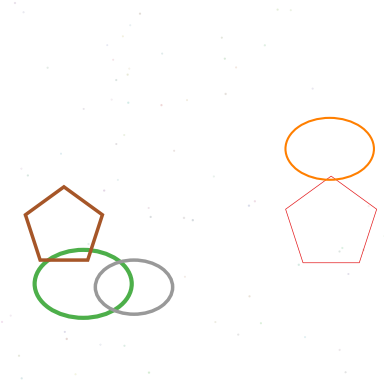[{"shape": "pentagon", "thickness": 0.5, "radius": 0.62, "center": [0.86, 0.418]}, {"shape": "oval", "thickness": 3, "radius": 0.63, "center": [0.216, 0.263]}, {"shape": "oval", "thickness": 1.5, "radius": 0.57, "center": [0.856, 0.613]}, {"shape": "pentagon", "thickness": 2.5, "radius": 0.53, "center": [0.166, 0.41]}, {"shape": "oval", "thickness": 2.5, "radius": 0.5, "center": [0.348, 0.254]}]